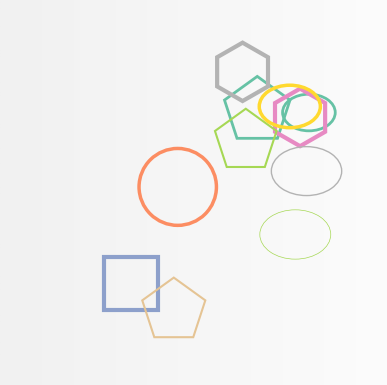[{"shape": "pentagon", "thickness": 2, "radius": 0.44, "center": [0.664, 0.713]}, {"shape": "oval", "thickness": 2, "radius": 0.34, "center": [0.797, 0.708]}, {"shape": "circle", "thickness": 2.5, "radius": 0.5, "center": [0.459, 0.515]}, {"shape": "square", "thickness": 3, "radius": 0.35, "center": [0.338, 0.264]}, {"shape": "hexagon", "thickness": 3, "radius": 0.37, "center": [0.774, 0.695]}, {"shape": "pentagon", "thickness": 1.5, "radius": 0.42, "center": [0.634, 0.634]}, {"shape": "oval", "thickness": 0.5, "radius": 0.46, "center": [0.762, 0.391]}, {"shape": "oval", "thickness": 2.5, "radius": 0.39, "center": [0.748, 0.723]}, {"shape": "pentagon", "thickness": 1.5, "radius": 0.43, "center": [0.448, 0.193]}, {"shape": "hexagon", "thickness": 3, "radius": 0.38, "center": [0.626, 0.813]}, {"shape": "oval", "thickness": 1, "radius": 0.45, "center": [0.791, 0.556]}]